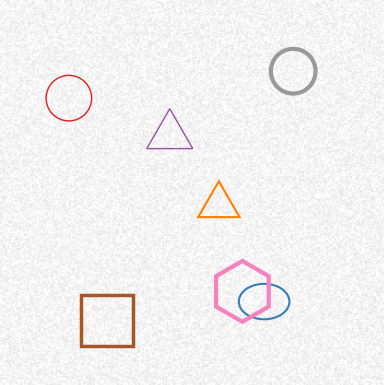[{"shape": "circle", "thickness": 1, "radius": 0.3, "center": [0.179, 0.745]}, {"shape": "oval", "thickness": 1.5, "radius": 0.33, "center": [0.686, 0.217]}, {"shape": "triangle", "thickness": 1, "radius": 0.35, "center": [0.441, 0.649]}, {"shape": "triangle", "thickness": 1.5, "radius": 0.31, "center": [0.568, 0.467]}, {"shape": "square", "thickness": 2.5, "radius": 0.34, "center": [0.278, 0.167]}, {"shape": "hexagon", "thickness": 3, "radius": 0.4, "center": [0.63, 0.243]}, {"shape": "circle", "thickness": 3, "radius": 0.29, "center": [0.762, 0.815]}]